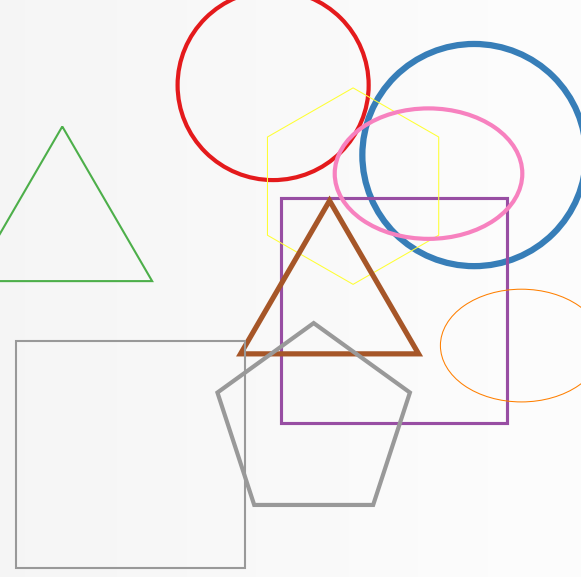[{"shape": "circle", "thickness": 2, "radius": 0.82, "center": [0.47, 0.852]}, {"shape": "circle", "thickness": 3, "radius": 0.96, "center": [0.816, 0.731]}, {"shape": "triangle", "thickness": 1, "radius": 0.89, "center": [0.107, 0.602]}, {"shape": "square", "thickness": 1.5, "radius": 0.97, "center": [0.678, 0.461]}, {"shape": "oval", "thickness": 0.5, "radius": 0.7, "center": [0.897, 0.401]}, {"shape": "hexagon", "thickness": 0.5, "radius": 0.85, "center": [0.607, 0.677]}, {"shape": "triangle", "thickness": 2.5, "radius": 0.88, "center": [0.567, 0.475]}, {"shape": "oval", "thickness": 2, "radius": 0.81, "center": [0.737, 0.698]}, {"shape": "pentagon", "thickness": 2, "radius": 0.87, "center": [0.54, 0.266]}, {"shape": "square", "thickness": 1, "radius": 0.98, "center": [0.224, 0.212]}]